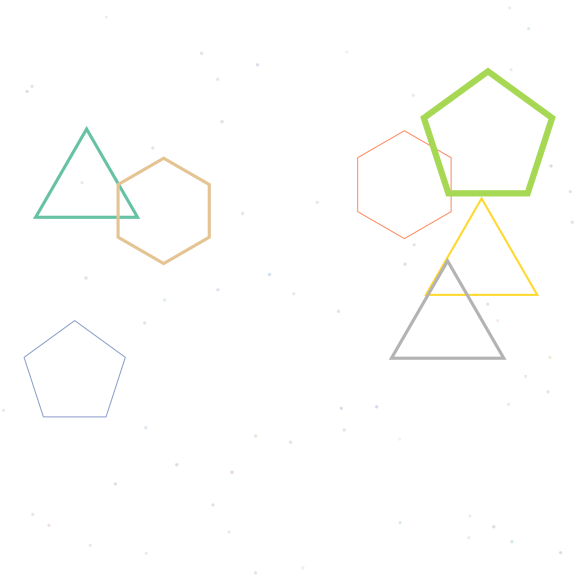[{"shape": "triangle", "thickness": 1.5, "radius": 0.51, "center": [0.15, 0.674]}, {"shape": "hexagon", "thickness": 0.5, "radius": 0.47, "center": [0.7, 0.679]}, {"shape": "pentagon", "thickness": 0.5, "radius": 0.46, "center": [0.129, 0.352]}, {"shape": "pentagon", "thickness": 3, "radius": 0.58, "center": [0.845, 0.759]}, {"shape": "triangle", "thickness": 1, "radius": 0.56, "center": [0.834, 0.544]}, {"shape": "hexagon", "thickness": 1.5, "radius": 0.46, "center": [0.283, 0.634]}, {"shape": "triangle", "thickness": 1.5, "radius": 0.56, "center": [0.775, 0.435]}]